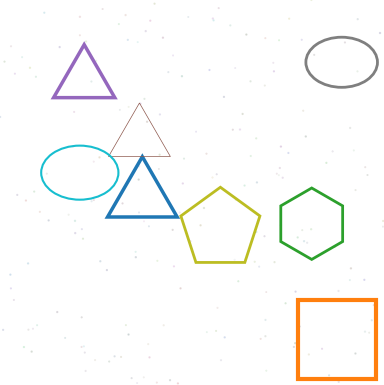[{"shape": "triangle", "thickness": 2.5, "radius": 0.52, "center": [0.37, 0.489]}, {"shape": "square", "thickness": 3, "radius": 0.51, "center": [0.875, 0.118]}, {"shape": "hexagon", "thickness": 2, "radius": 0.46, "center": [0.81, 0.419]}, {"shape": "triangle", "thickness": 2.5, "radius": 0.46, "center": [0.219, 0.792]}, {"shape": "triangle", "thickness": 0.5, "radius": 0.46, "center": [0.362, 0.64]}, {"shape": "oval", "thickness": 2, "radius": 0.46, "center": [0.887, 0.838]}, {"shape": "pentagon", "thickness": 2, "radius": 0.54, "center": [0.572, 0.406]}, {"shape": "oval", "thickness": 1.5, "radius": 0.5, "center": [0.207, 0.552]}]